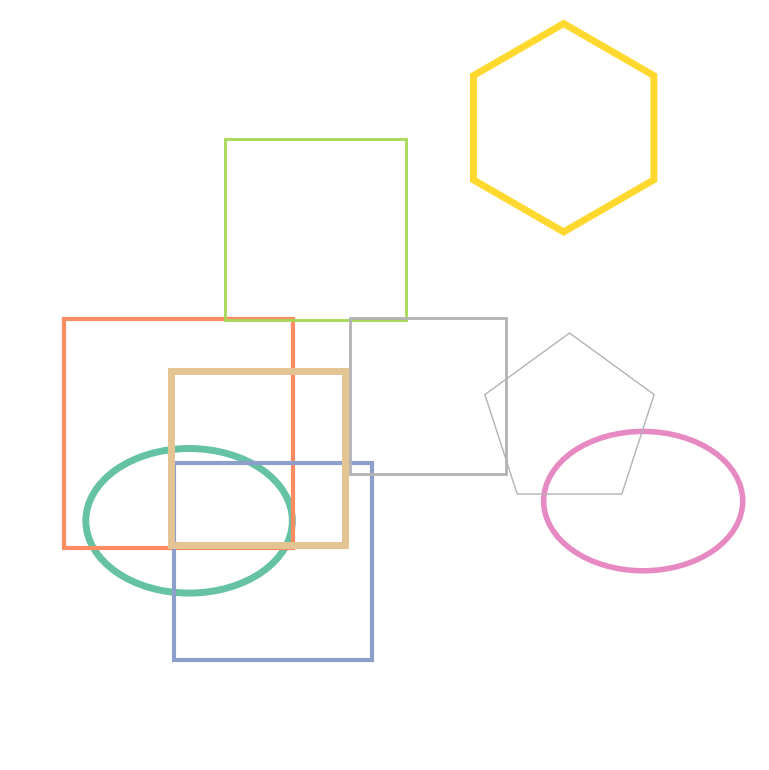[{"shape": "oval", "thickness": 2.5, "radius": 0.67, "center": [0.246, 0.324]}, {"shape": "square", "thickness": 1.5, "radius": 0.74, "center": [0.231, 0.437]}, {"shape": "square", "thickness": 1.5, "radius": 0.64, "center": [0.355, 0.271]}, {"shape": "oval", "thickness": 2, "radius": 0.65, "center": [0.835, 0.349]}, {"shape": "square", "thickness": 1, "radius": 0.59, "center": [0.409, 0.702]}, {"shape": "hexagon", "thickness": 2.5, "radius": 0.68, "center": [0.732, 0.834]}, {"shape": "square", "thickness": 2.5, "radius": 0.56, "center": [0.336, 0.406]}, {"shape": "square", "thickness": 1, "radius": 0.51, "center": [0.556, 0.486]}, {"shape": "pentagon", "thickness": 0.5, "radius": 0.58, "center": [0.74, 0.452]}]